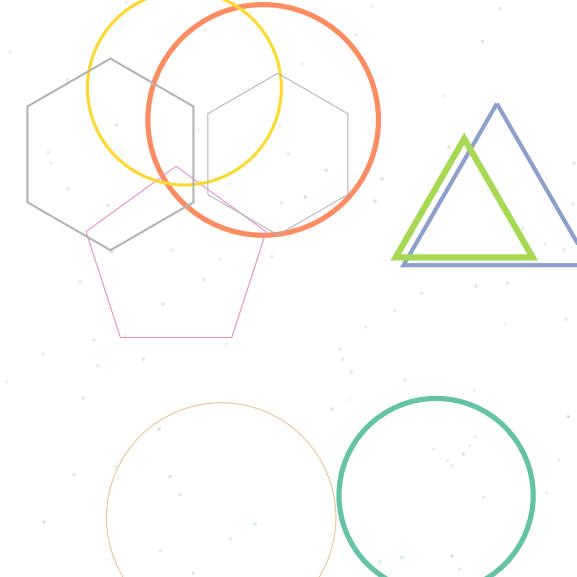[{"shape": "circle", "thickness": 2.5, "radius": 0.84, "center": [0.755, 0.141]}, {"shape": "circle", "thickness": 2.5, "radius": 1.0, "center": [0.456, 0.791]}, {"shape": "triangle", "thickness": 2, "radius": 0.93, "center": [0.86, 0.633]}, {"shape": "pentagon", "thickness": 0.5, "radius": 0.82, "center": [0.305, 0.547]}, {"shape": "triangle", "thickness": 3, "radius": 0.69, "center": [0.804, 0.622]}, {"shape": "circle", "thickness": 1.5, "radius": 0.84, "center": [0.319, 0.847]}, {"shape": "circle", "thickness": 0.5, "radius": 0.99, "center": [0.383, 0.103]}, {"shape": "hexagon", "thickness": 0.5, "radius": 0.7, "center": [0.481, 0.732]}, {"shape": "hexagon", "thickness": 1, "radius": 0.83, "center": [0.191, 0.732]}]